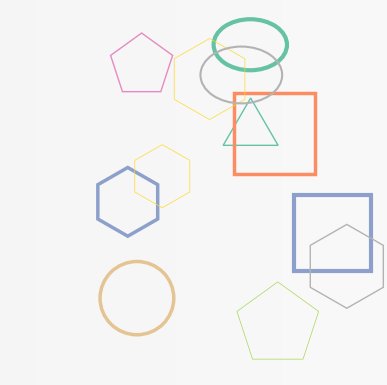[{"shape": "oval", "thickness": 3, "radius": 0.47, "center": [0.646, 0.884]}, {"shape": "triangle", "thickness": 1, "radius": 0.41, "center": [0.647, 0.663]}, {"shape": "square", "thickness": 2.5, "radius": 0.52, "center": [0.709, 0.653]}, {"shape": "hexagon", "thickness": 2.5, "radius": 0.45, "center": [0.33, 0.476]}, {"shape": "square", "thickness": 3, "radius": 0.49, "center": [0.858, 0.395]}, {"shape": "pentagon", "thickness": 1, "radius": 0.42, "center": [0.365, 0.83]}, {"shape": "pentagon", "thickness": 0.5, "radius": 0.55, "center": [0.717, 0.157]}, {"shape": "hexagon", "thickness": 0.5, "radius": 0.53, "center": [0.541, 0.795]}, {"shape": "hexagon", "thickness": 0.5, "radius": 0.41, "center": [0.419, 0.542]}, {"shape": "circle", "thickness": 2.5, "radius": 0.48, "center": [0.353, 0.226]}, {"shape": "hexagon", "thickness": 1, "radius": 0.54, "center": [0.895, 0.308]}, {"shape": "oval", "thickness": 1.5, "radius": 0.53, "center": [0.623, 0.805]}]